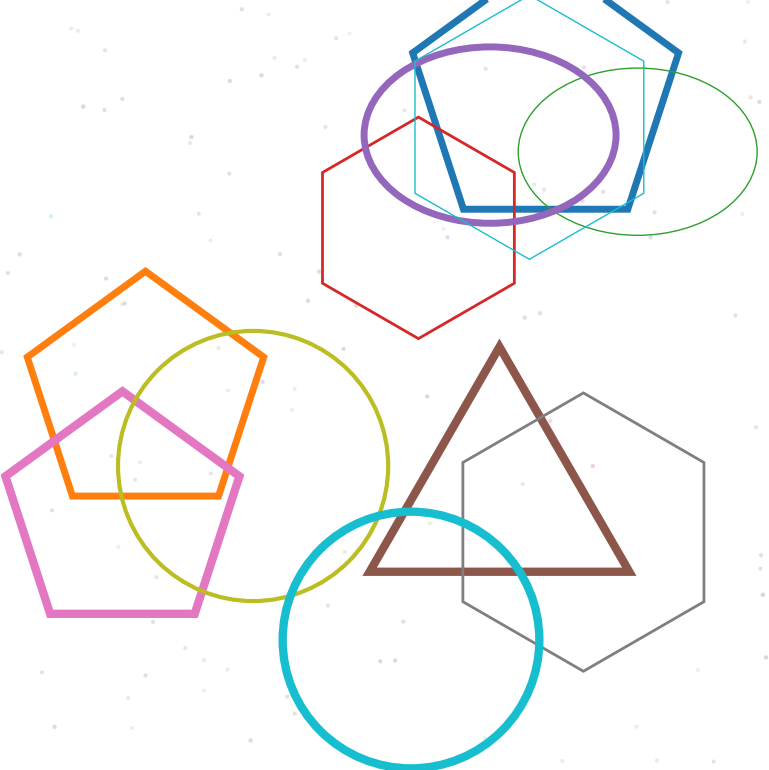[{"shape": "pentagon", "thickness": 2.5, "radius": 0.91, "center": [0.709, 0.875]}, {"shape": "pentagon", "thickness": 2.5, "radius": 0.81, "center": [0.189, 0.486]}, {"shape": "oval", "thickness": 0.5, "radius": 0.78, "center": [0.828, 0.803]}, {"shape": "hexagon", "thickness": 1, "radius": 0.72, "center": [0.543, 0.704]}, {"shape": "oval", "thickness": 2.5, "radius": 0.82, "center": [0.636, 0.825]}, {"shape": "triangle", "thickness": 3, "radius": 0.97, "center": [0.649, 0.355]}, {"shape": "pentagon", "thickness": 3, "radius": 0.8, "center": [0.159, 0.332]}, {"shape": "hexagon", "thickness": 1, "radius": 0.9, "center": [0.758, 0.309]}, {"shape": "circle", "thickness": 1.5, "radius": 0.88, "center": [0.329, 0.395]}, {"shape": "circle", "thickness": 3, "radius": 0.83, "center": [0.534, 0.169]}, {"shape": "hexagon", "thickness": 0.5, "radius": 0.86, "center": [0.688, 0.835]}]